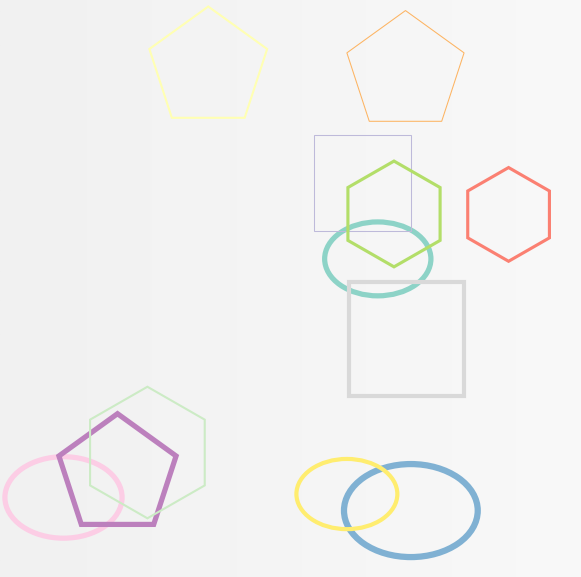[{"shape": "oval", "thickness": 2.5, "radius": 0.46, "center": [0.65, 0.551]}, {"shape": "pentagon", "thickness": 1, "radius": 0.53, "center": [0.358, 0.881]}, {"shape": "square", "thickness": 0.5, "radius": 0.42, "center": [0.623, 0.682]}, {"shape": "hexagon", "thickness": 1.5, "radius": 0.41, "center": [0.875, 0.628]}, {"shape": "oval", "thickness": 3, "radius": 0.58, "center": [0.707, 0.115]}, {"shape": "pentagon", "thickness": 0.5, "radius": 0.53, "center": [0.698, 0.875]}, {"shape": "hexagon", "thickness": 1.5, "radius": 0.46, "center": [0.678, 0.629]}, {"shape": "oval", "thickness": 2.5, "radius": 0.5, "center": [0.109, 0.138]}, {"shape": "square", "thickness": 2, "radius": 0.5, "center": [0.699, 0.412]}, {"shape": "pentagon", "thickness": 2.5, "radius": 0.53, "center": [0.202, 0.177]}, {"shape": "hexagon", "thickness": 1, "radius": 0.57, "center": [0.254, 0.216]}, {"shape": "oval", "thickness": 2, "radius": 0.43, "center": [0.597, 0.144]}]